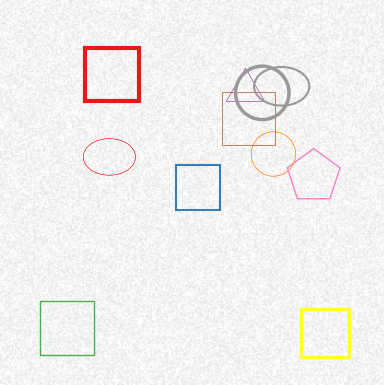[{"shape": "square", "thickness": 3, "radius": 0.35, "center": [0.291, 0.806]}, {"shape": "oval", "thickness": 0.5, "radius": 0.34, "center": [0.284, 0.592]}, {"shape": "square", "thickness": 1.5, "radius": 0.29, "center": [0.515, 0.513]}, {"shape": "square", "thickness": 1, "radius": 0.35, "center": [0.174, 0.149]}, {"shape": "triangle", "thickness": 0.5, "radius": 0.29, "center": [0.638, 0.765]}, {"shape": "circle", "thickness": 0.5, "radius": 0.29, "center": [0.71, 0.6]}, {"shape": "square", "thickness": 2.5, "radius": 0.31, "center": [0.843, 0.135]}, {"shape": "square", "thickness": 0.5, "radius": 0.34, "center": [0.645, 0.693]}, {"shape": "pentagon", "thickness": 1, "radius": 0.36, "center": [0.815, 0.542]}, {"shape": "oval", "thickness": 1.5, "radius": 0.36, "center": [0.732, 0.776]}, {"shape": "circle", "thickness": 2.5, "radius": 0.35, "center": [0.681, 0.759]}]